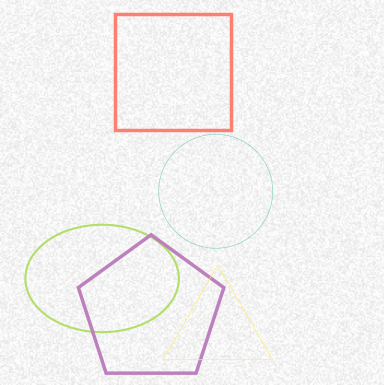[{"shape": "circle", "thickness": 0.5, "radius": 0.74, "center": [0.56, 0.503]}, {"shape": "square", "thickness": 2.5, "radius": 0.75, "center": [0.449, 0.813]}, {"shape": "oval", "thickness": 1.5, "radius": 1.0, "center": [0.265, 0.277]}, {"shape": "pentagon", "thickness": 2.5, "radius": 0.99, "center": [0.392, 0.191]}, {"shape": "triangle", "thickness": 0.5, "radius": 0.82, "center": [0.566, 0.148]}]